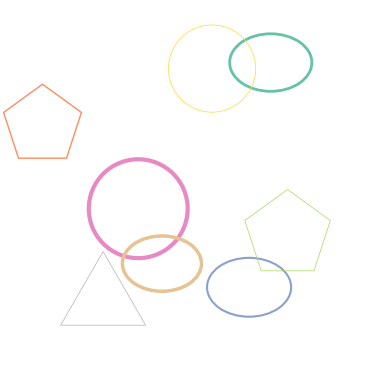[{"shape": "oval", "thickness": 2, "radius": 0.53, "center": [0.703, 0.837]}, {"shape": "pentagon", "thickness": 1, "radius": 0.53, "center": [0.11, 0.675]}, {"shape": "oval", "thickness": 1.5, "radius": 0.55, "center": [0.647, 0.254]}, {"shape": "circle", "thickness": 3, "radius": 0.64, "center": [0.359, 0.458]}, {"shape": "pentagon", "thickness": 0.5, "radius": 0.58, "center": [0.747, 0.391]}, {"shape": "circle", "thickness": 0.5, "radius": 0.57, "center": [0.551, 0.822]}, {"shape": "oval", "thickness": 2.5, "radius": 0.51, "center": [0.421, 0.315]}, {"shape": "triangle", "thickness": 0.5, "radius": 0.64, "center": [0.268, 0.219]}]